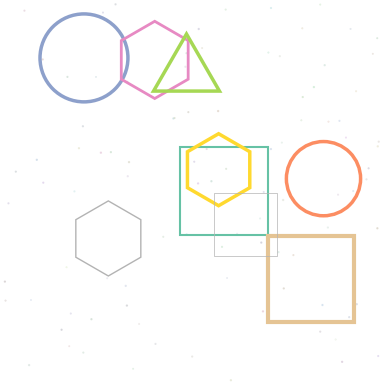[{"shape": "square", "thickness": 1.5, "radius": 0.57, "center": [0.581, 0.503]}, {"shape": "circle", "thickness": 2.5, "radius": 0.48, "center": [0.84, 0.536]}, {"shape": "circle", "thickness": 2.5, "radius": 0.57, "center": [0.218, 0.85]}, {"shape": "hexagon", "thickness": 2, "radius": 0.5, "center": [0.402, 0.844]}, {"shape": "triangle", "thickness": 2.5, "radius": 0.49, "center": [0.484, 0.813]}, {"shape": "hexagon", "thickness": 2.5, "radius": 0.47, "center": [0.568, 0.559]}, {"shape": "square", "thickness": 3, "radius": 0.56, "center": [0.808, 0.276]}, {"shape": "square", "thickness": 0.5, "radius": 0.41, "center": [0.637, 0.416]}, {"shape": "hexagon", "thickness": 1, "radius": 0.49, "center": [0.281, 0.381]}]